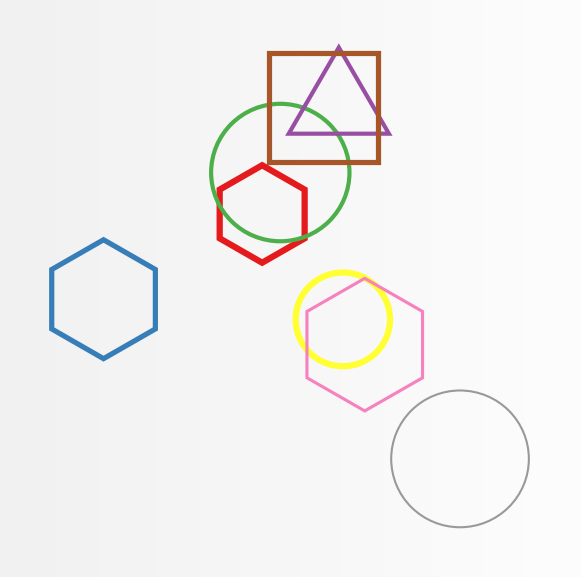[{"shape": "hexagon", "thickness": 3, "radius": 0.42, "center": [0.451, 0.629]}, {"shape": "hexagon", "thickness": 2.5, "radius": 0.51, "center": [0.178, 0.481]}, {"shape": "circle", "thickness": 2, "radius": 0.6, "center": [0.482, 0.7]}, {"shape": "triangle", "thickness": 2, "radius": 0.5, "center": [0.583, 0.817]}, {"shape": "circle", "thickness": 3, "radius": 0.41, "center": [0.59, 0.446]}, {"shape": "square", "thickness": 2.5, "radius": 0.47, "center": [0.556, 0.813]}, {"shape": "hexagon", "thickness": 1.5, "radius": 0.57, "center": [0.628, 0.402]}, {"shape": "circle", "thickness": 1, "radius": 0.59, "center": [0.791, 0.205]}]